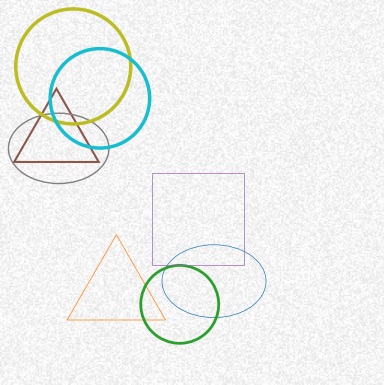[{"shape": "oval", "thickness": 0.5, "radius": 0.68, "center": [0.556, 0.27]}, {"shape": "triangle", "thickness": 0.5, "radius": 0.74, "center": [0.302, 0.243]}, {"shape": "circle", "thickness": 2, "radius": 0.51, "center": [0.467, 0.209]}, {"shape": "square", "thickness": 0.5, "radius": 0.6, "center": [0.515, 0.431]}, {"shape": "triangle", "thickness": 1.5, "radius": 0.63, "center": [0.147, 0.643]}, {"shape": "oval", "thickness": 1, "radius": 0.65, "center": [0.152, 0.615]}, {"shape": "circle", "thickness": 2.5, "radius": 0.75, "center": [0.19, 0.827]}, {"shape": "circle", "thickness": 2.5, "radius": 0.65, "center": [0.26, 0.745]}]